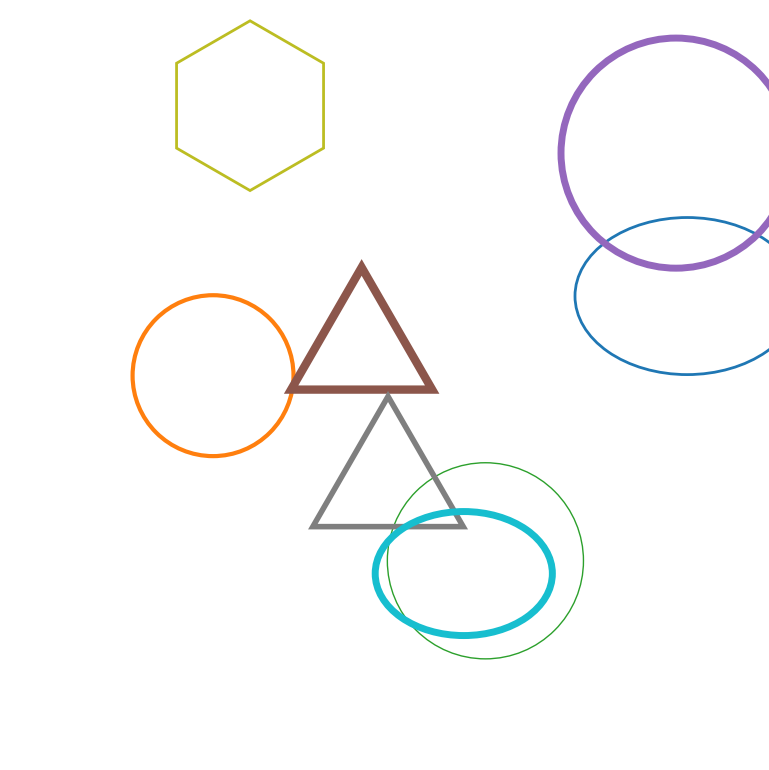[{"shape": "oval", "thickness": 1, "radius": 0.73, "center": [0.892, 0.616]}, {"shape": "circle", "thickness": 1.5, "radius": 0.52, "center": [0.277, 0.512]}, {"shape": "circle", "thickness": 0.5, "radius": 0.64, "center": [0.63, 0.272]}, {"shape": "circle", "thickness": 2.5, "radius": 0.75, "center": [0.878, 0.801]}, {"shape": "triangle", "thickness": 3, "radius": 0.53, "center": [0.47, 0.547]}, {"shape": "triangle", "thickness": 2, "radius": 0.56, "center": [0.504, 0.372]}, {"shape": "hexagon", "thickness": 1, "radius": 0.55, "center": [0.325, 0.863]}, {"shape": "oval", "thickness": 2.5, "radius": 0.58, "center": [0.602, 0.255]}]